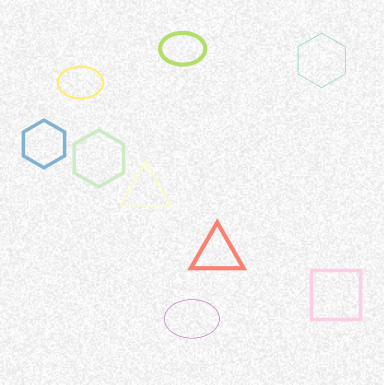[{"shape": "hexagon", "thickness": 0.5, "radius": 0.35, "center": [0.836, 0.843]}, {"shape": "triangle", "thickness": 1, "radius": 0.38, "center": [0.378, 0.504]}, {"shape": "triangle", "thickness": 3, "radius": 0.4, "center": [0.564, 0.343]}, {"shape": "hexagon", "thickness": 2.5, "radius": 0.31, "center": [0.114, 0.626]}, {"shape": "oval", "thickness": 3, "radius": 0.29, "center": [0.474, 0.873]}, {"shape": "square", "thickness": 2.5, "radius": 0.32, "center": [0.872, 0.234]}, {"shape": "oval", "thickness": 0.5, "radius": 0.36, "center": [0.498, 0.172]}, {"shape": "hexagon", "thickness": 2.5, "radius": 0.37, "center": [0.257, 0.588]}, {"shape": "oval", "thickness": 1.5, "radius": 0.29, "center": [0.209, 0.786]}]